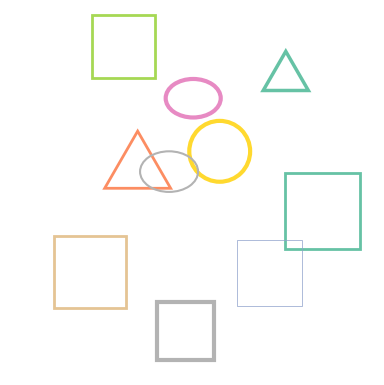[{"shape": "triangle", "thickness": 2.5, "radius": 0.34, "center": [0.742, 0.799]}, {"shape": "square", "thickness": 2, "radius": 0.49, "center": [0.838, 0.452]}, {"shape": "triangle", "thickness": 2, "radius": 0.49, "center": [0.358, 0.56]}, {"shape": "square", "thickness": 0.5, "radius": 0.43, "center": [0.7, 0.291]}, {"shape": "oval", "thickness": 3, "radius": 0.36, "center": [0.502, 0.745]}, {"shape": "square", "thickness": 2, "radius": 0.41, "center": [0.321, 0.879]}, {"shape": "circle", "thickness": 3, "radius": 0.4, "center": [0.571, 0.607]}, {"shape": "square", "thickness": 2, "radius": 0.47, "center": [0.234, 0.293]}, {"shape": "oval", "thickness": 1.5, "radius": 0.38, "center": [0.439, 0.554]}, {"shape": "square", "thickness": 3, "radius": 0.37, "center": [0.482, 0.14]}]